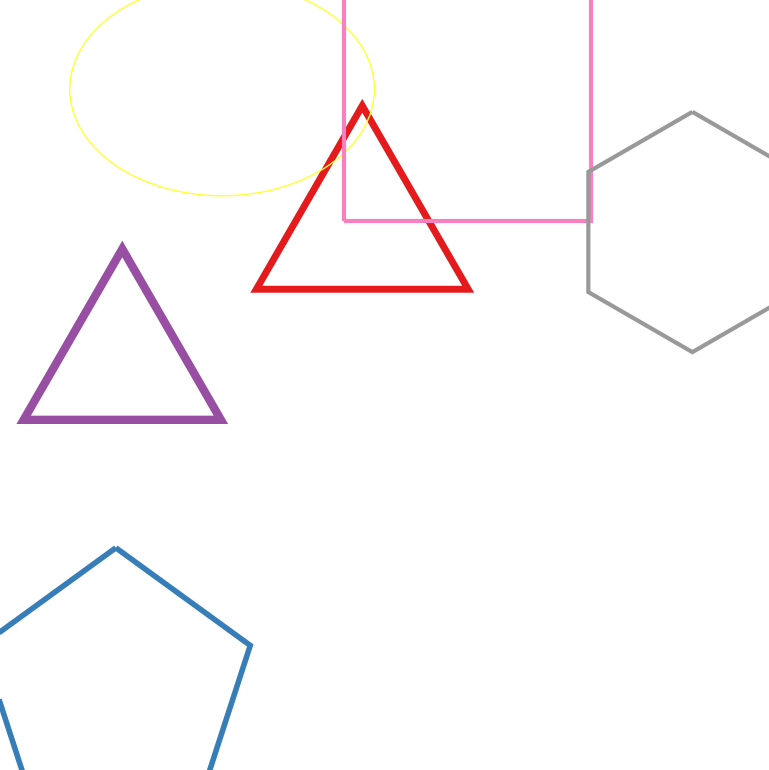[{"shape": "triangle", "thickness": 2.5, "radius": 0.79, "center": [0.47, 0.704]}, {"shape": "pentagon", "thickness": 2, "radius": 0.92, "center": [0.15, 0.105]}, {"shape": "triangle", "thickness": 3, "radius": 0.74, "center": [0.159, 0.529]}, {"shape": "oval", "thickness": 0.5, "radius": 0.99, "center": [0.288, 0.884]}, {"shape": "square", "thickness": 1.5, "radius": 0.8, "center": [0.607, 0.873]}, {"shape": "hexagon", "thickness": 1.5, "radius": 0.78, "center": [0.899, 0.699]}]